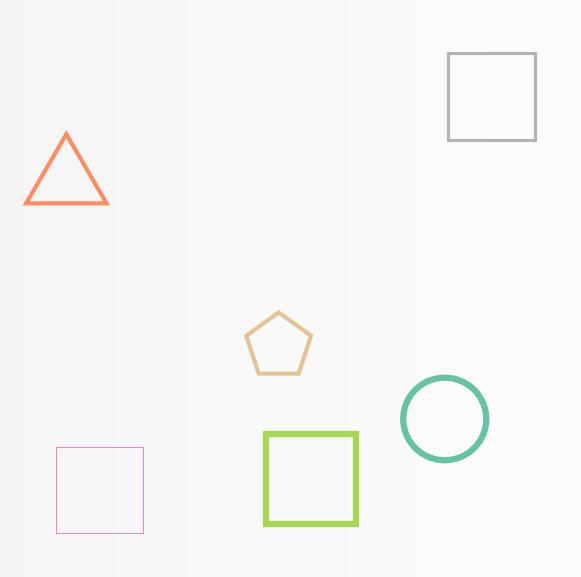[{"shape": "circle", "thickness": 3, "radius": 0.36, "center": [0.765, 0.274]}, {"shape": "triangle", "thickness": 2, "radius": 0.4, "center": [0.114, 0.687]}, {"shape": "square", "thickness": 0.5, "radius": 0.37, "center": [0.17, 0.151]}, {"shape": "square", "thickness": 3, "radius": 0.39, "center": [0.535, 0.17]}, {"shape": "pentagon", "thickness": 2, "radius": 0.29, "center": [0.479, 0.4]}, {"shape": "square", "thickness": 1.5, "radius": 0.37, "center": [0.846, 0.832]}]